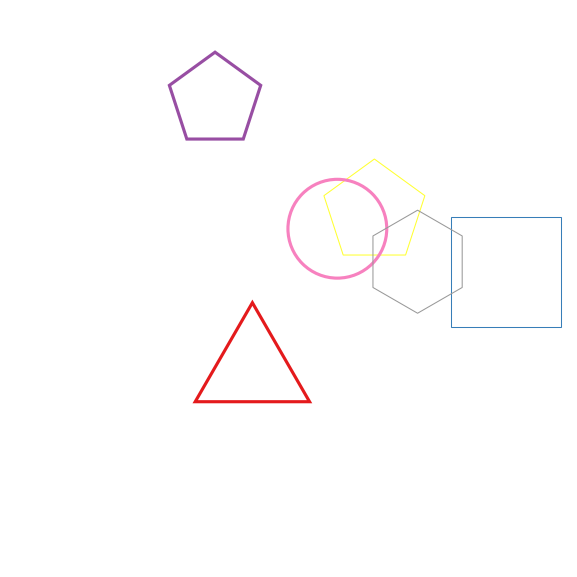[{"shape": "triangle", "thickness": 1.5, "radius": 0.57, "center": [0.437, 0.361]}, {"shape": "square", "thickness": 0.5, "radius": 0.48, "center": [0.877, 0.528]}, {"shape": "pentagon", "thickness": 1.5, "radius": 0.42, "center": [0.372, 0.826]}, {"shape": "pentagon", "thickness": 0.5, "radius": 0.46, "center": [0.648, 0.632]}, {"shape": "circle", "thickness": 1.5, "radius": 0.43, "center": [0.584, 0.603]}, {"shape": "hexagon", "thickness": 0.5, "radius": 0.45, "center": [0.723, 0.546]}]